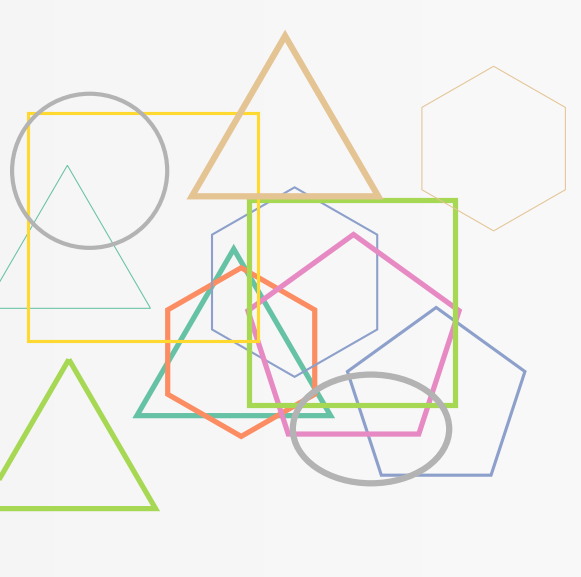[{"shape": "triangle", "thickness": 2.5, "radius": 0.96, "center": [0.402, 0.376]}, {"shape": "triangle", "thickness": 0.5, "radius": 0.83, "center": [0.116, 0.548]}, {"shape": "hexagon", "thickness": 2.5, "radius": 0.73, "center": [0.415, 0.389]}, {"shape": "hexagon", "thickness": 1, "radius": 0.82, "center": [0.507, 0.511]}, {"shape": "pentagon", "thickness": 1.5, "radius": 0.8, "center": [0.75, 0.306]}, {"shape": "pentagon", "thickness": 2.5, "radius": 0.96, "center": [0.608, 0.402]}, {"shape": "triangle", "thickness": 2.5, "radius": 0.86, "center": [0.118, 0.205]}, {"shape": "square", "thickness": 2.5, "radius": 0.89, "center": [0.606, 0.476]}, {"shape": "square", "thickness": 1.5, "radius": 0.99, "center": [0.246, 0.606]}, {"shape": "triangle", "thickness": 3, "radius": 0.93, "center": [0.49, 0.752]}, {"shape": "hexagon", "thickness": 0.5, "radius": 0.71, "center": [0.849, 0.742]}, {"shape": "oval", "thickness": 3, "radius": 0.67, "center": [0.638, 0.256]}, {"shape": "circle", "thickness": 2, "radius": 0.67, "center": [0.154, 0.703]}]